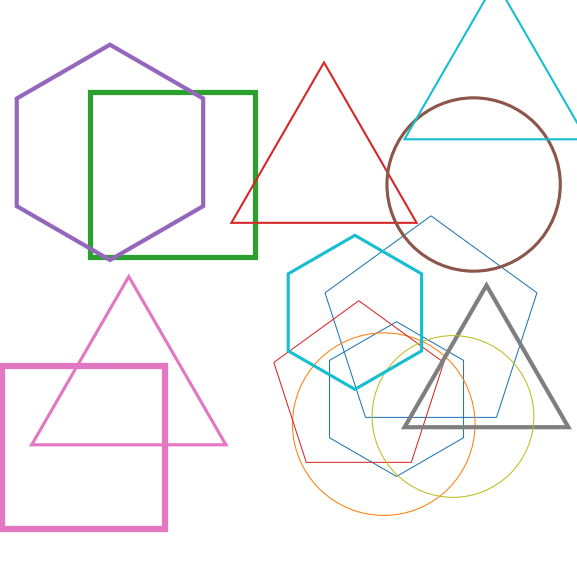[{"shape": "pentagon", "thickness": 0.5, "radius": 0.96, "center": [0.746, 0.432]}, {"shape": "hexagon", "thickness": 0.5, "radius": 0.67, "center": [0.687, 0.308]}, {"shape": "circle", "thickness": 0.5, "radius": 0.79, "center": [0.665, 0.265]}, {"shape": "square", "thickness": 2.5, "radius": 0.71, "center": [0.298, 0.696]}, {"shape": "pentagon", "thickness": 0.5, "radius": 0.77, "center": [0.621, 0.324]}, {"shape": "triangle", "thickness": 1, "radius": 0.93, "center": [0.561, 0.706]}, {"shape": "hexagon", "thickness": 2, "radius": 0.93, "center": [0.19, 0.735]}, {"shape": "circle", "thickness": 1.5, "radius": 0.75, "center": [0.82, 0.68]}, {"shape": "triangle", "thickness": 1.5, "radius": 0.97, "center": [0.223, 0.326]}, {"shape": "square", "thickness": 3, "radius": 0.71, "center": [0.145, 0.224]}, {"shape": "triangle", "thickness": 2, "radius": 0.82, "center": [0.842, 0.341]}, {"shape": "circle", "thickness": 0.5, "radius": 0.7, "center": [0.784, 0.278]}, {"shape": "triangle", "thickness": 1, "radius": 0.91, "center": [0.858, 0.849]}, {"shape": "hexagon", "thickness": 1.5, "radius": 0.67, "center": [0.615, 0.458]}]